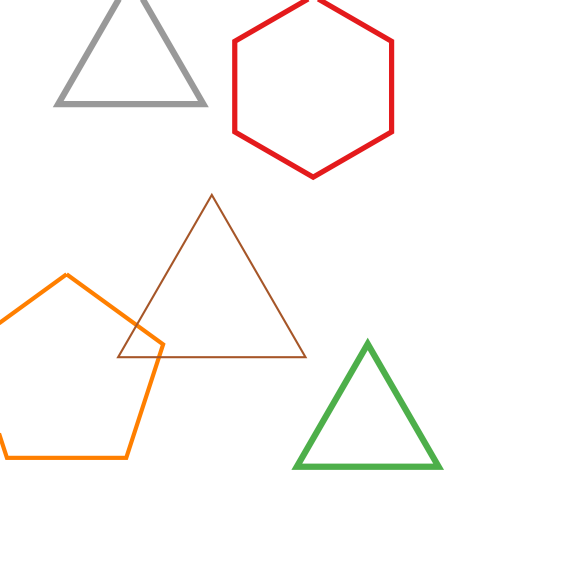[{"shape": "hexagon", "thickness": 2.5, "radius": 0.78, "center": [0.542, 0.849]}, {"shape": "triangle", "thickness": 3, "radius": 0.71, "center": [0.637, 0.262]}, {"shape": "pentagon", "thickness": 2, "radius": 0.88, "center": [0.115, 0.349]}, {"shape": "triangle", "thickness": 1, "radius": 0.94, "center": [0.367, 0.474]}, {"shape": "triangle", "thickness": 3, "radius": 0.73, "center": [0.226, 0.891]}]